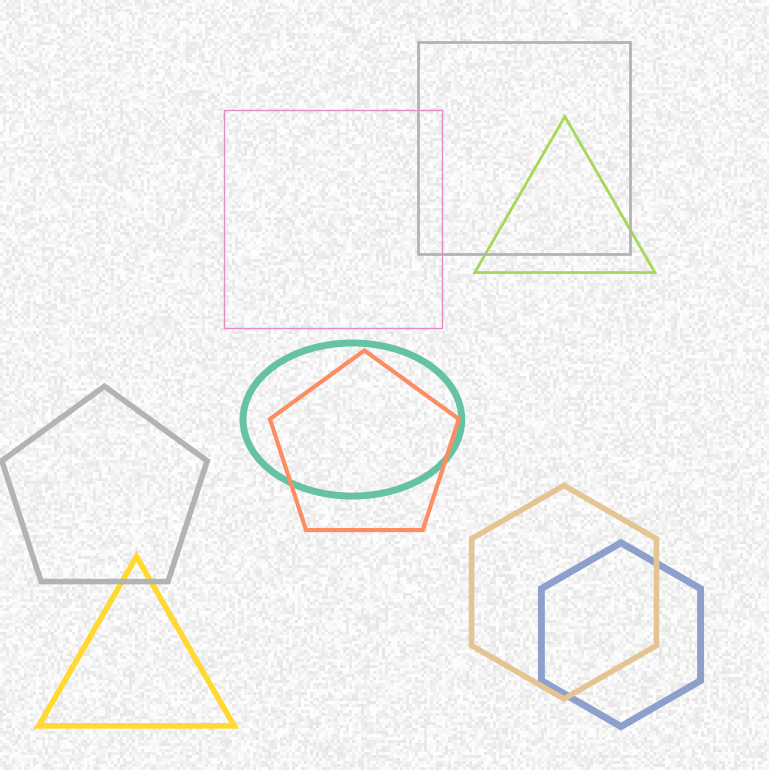[{"shape": "oval", "thickness": 2.5, "radius": 0.71, "center": [0.458, 0.455]}, {"shape": "pentagon", "thickness": 1.5, "radius": 0.64, "center": [0.473, 0.416]}, {"shape": "hexagon", "thickness": 2.5, "radius": 0.6, "center": [0.806, 0.176]}, {"shape": "square", "thickness": 0.5, "radius": 0.71, "center": [0.432, 0.715]}, {"shape": "triangle", "thickness": 1, "radius": 0.68, "center": [0.734, 0.714]}, {"shape": "triangle", "thickness": 2, "radius": 0.73, "center": [0.177, 0.131]}, {"shape": "hexagon", "thickness": 2, "radius": 0.69, "center": [0.732, 0.231]}, {"shape": "square", "thickness": 1, "radius": 0.69, "center": [0.68, 0.808]}, {"shape": "pentagon", "thickness": 2, "radius": 0.7, "center": [0.136, 0.358]}]